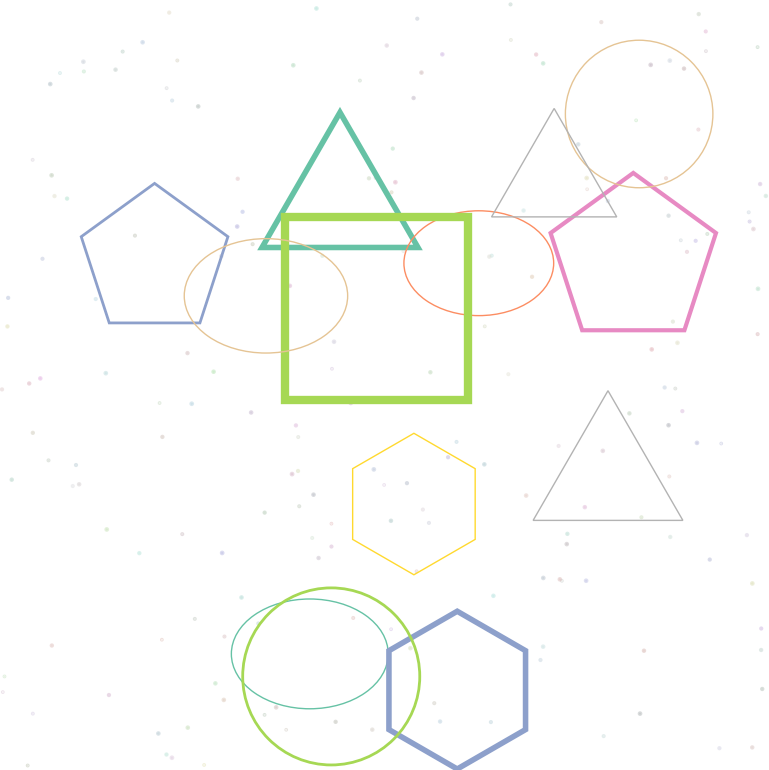[{"shape": "triangle", "thickness": 2, "radius": 0.58, "center": [0.442, 0.737]}, {"shape": "oval", "thickness": 0.5, "radius": 0.51, "center": [0.402, 0.151]}, {"shape": "oval", "thickness": 0.5, "radius": 0.49, "center": [0.622, 0.658]}, {"shape": "pentagon", "thickness": 1, "radius": 0.5, "center": [0.201, 0.662]}, {"shape": "hexagon", "thickness": 2, "radius": 0.51, "center": [0.594, 0.104]}, {"shape": "pentagon", "thickness": 1.5, "radius": 0.56, "center": [0.822, 0.662]}, {"shape": "circle", "thickness": 1, "radius": 0.57, "center": [0.43, 0.122]}, {"shape": "square", "thickness": 3, "radius": 0.59, "center": [0.489, 0.599]}, {"shape": "hexagon", "thickness": 0.5, "radius": 0.46, "center": [0.538, 0.345]}, {"shape": "circle", "thickness": 0.5, "radius": 0.48, "center": [0.83, 0.852]}, {"shape": "oval", "thickness": 0.5, "radius": 0.53, "center": [0.345, 0.616]}, {"shape": "triangle", "thickness": 0.5, "radius": 0.56, "center": [0.79, 0.38]}, {"shape": "triangle", "thickness": 0.5, "radius": 0.47, "center": [0.72, 0.765]}]